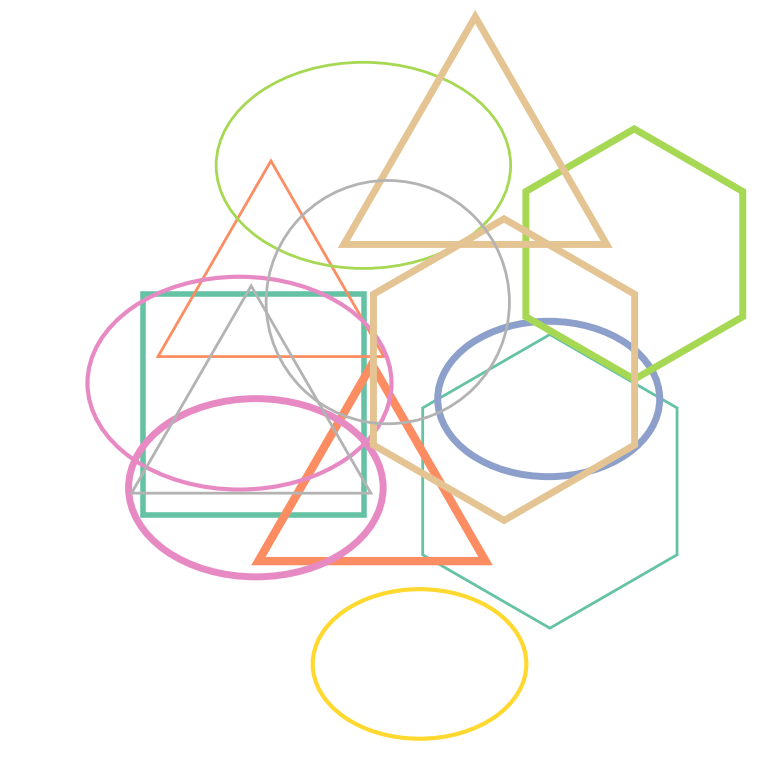[{"shape": "hexagon", "thickness": 1, "radius": 0.95, "center": [0.714, 0.375]}, {"shape": "square", "thickness": 2, "radius": 0.72, "center": [0.329, 0.474]}, {"shape": "triangle", "thickness": 3, "radius": 0.85, "center": [0.483, 0.356]}, {"shape": "triangle", "thickness": 1, "radius": 0.85, "center": [0.352, 0.622]}, {"shape": "oval", "thickness": 2.5, "radius": 0.72, "center": [0.713, 0.482]}, {"shape": "oval", "thickness": 1.5, "radius": 0.99, "center": [0.311, 0.502]}, {"shape": "oval", "thickness": 2.5, "radius": 0.83, "center": [0.332, 0.367]}, {"shape": "hexagon", "thickness": 2.5, "radius": 0.81, "center": [0.824, 0.67]}, {"shape": "oval", "thickness": 1, "radius": 0.96, "center": [0.472, 0.785]}, {"shape": "oval", "thickness": 1.5, "radius": 0.69, "center": [0.545, 0.138]}, {"shape": "triangle", "thickness": 2.5, "radius": 0.99, "center": [0.617, 0.781]}, {"shape": "hexagon", "thickness": 2.5, "radius": 0.98, "center": [0.655, 0.52]}, {"shape": "circle", "thickness": 1, "radius": 0.79, "center": [0.504, 0.608]}, {"shape": "triangle", "thickness": 1, "radius": 0.9, "center": [0.326, 0.449]}]